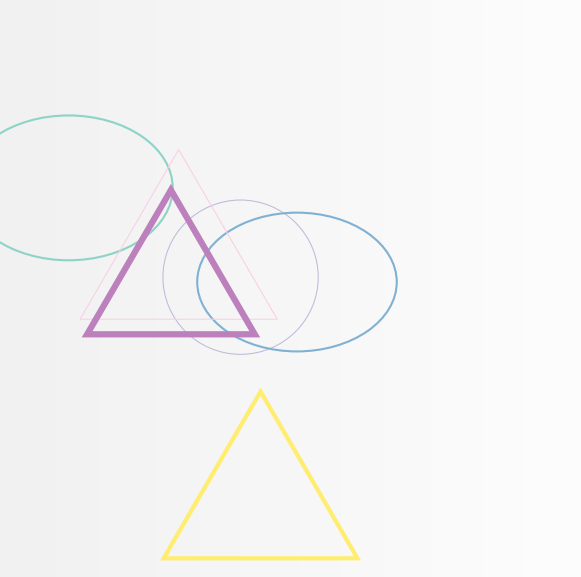[{"shape": "oval", "thickness": 1, "radius": 0.9, "center": [0.118, 0.674]}, {"shape": "circle", "thickness": 0.5, "radius": 0.67, "center": [0.414, 0.519]}, {"shape": "oval", "thickness": 1, "radius": 0.86, "center": [0.511, 0.511]}, {"shape": "triangle", "thickness": 0.5, "radius": 0.98, "center": [0.307, 0.544]}, {"shape": "triangle", "thickness": 3, "radius": 0.83, "center": [0.294, 0.504]}, {"shape": "triangle", "thickness": 2, "radius": 0.96, "center": [0.448, 0.129]}]